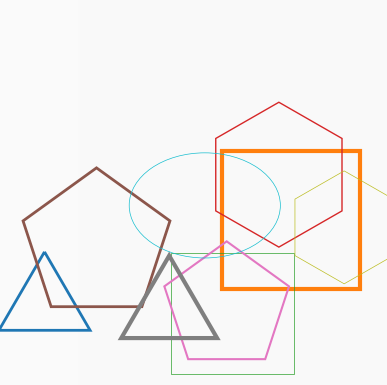[{"shape": "triangle", "thickness": 2, "radius": 0.68, "center": [0.115, 0.21]}, {"shape": "square", "thickness": 3, "radius": 0.89, "center": [0.751, 0.429]}, {"shape": "square", "thickness": 0.5, "radius": 0.79, "center": [0.6, 0.185]}, {"shape": "hexagon", "thickness": 1, "radius": 0.94, "center": [0.72, 0.546]}, {"shape": "pentagon", "thickness": 2, "radius": 1.0, "center": [0.249, 0.365]}, {"shape": "pentagon", "thickness": 1.5, "radius": 0.85, "center": [0.585, 0.204]}, {"shape": "triangle", "thickness": 3, "radius": 0.71, "center": [0.437, 0.193]}, {"shape": "hexagon", "thickness": 0.5, "radius": 0.73, "center": [0.888, 0.409]}, {"shape": "oval", "thickness": 0.5, "radius": 0.98, "center": [0.528, 0.466]}]